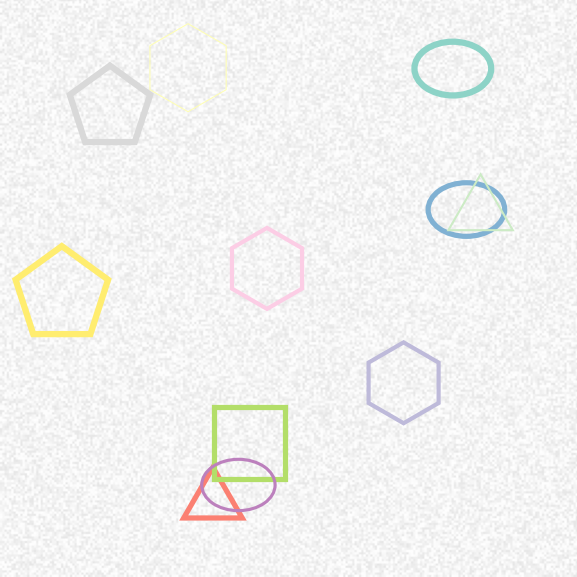[{"shape": "oval", "thickness": 3, "radius": 0.33, "center": [0.784, 0.88]}, {"shape": "hexagon", "thickness": 0.5, "radius": 0.38, "center": [0.326, 0.882]}, {"shape": "hexagon", "thickness": 2, "radius": 0.35, "center": [0.699, 0.336]}, {"shape": "triangle", "thickness": 2.5, "radius": 0.29, "center": [0.369, 0.131]}, {"shape": "oval", "thickness": 2.5, "radius": 0.33, "center": [0.808, 0.636]}, {"shape": "square", "thickness": 2.5, "radius": 0.31, "center": [0.432, 0.232]}, {"shape": "hexagon", "thickness": 2, "radius": 0.35, "center": [0.462, 0.534]}, {"shape": "pentagon", "thickness": 3, "radius": 0.37, "center": [0.19, 0.812]}, {"shape": "oval", "thickness": 1.5, "radius": 0.32, "center": [0.413, 0.159]}, {"shape": "triangle", "thickness": 1, "radius": 0.32, "center": [0.832, 0.633]}, {"shape": "pentagon", "thickness": 3, "radius": 0.42, "center": [0.107, 0.489]}]